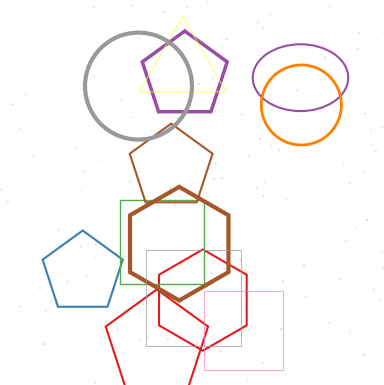[{"shape": "pentagon", "thickness": 1.5, "radius": 0.7, "center": [0.407, 0.109]}, {"shape": "hexagon", "thickness": 1.5, "radius": 0.66, "center": [0.527, 0.221]}, {"shape": "pentagon", "thickness": 1.5, "radius": 0.55, "center": [0.215, 0.292]}, {"shape": "square", "thickness": 1, "radius": 0.55, "center": [0.421, 0.371]}, {"shape": "pentagon", "thickness": 2.5, "radius": 0.58, "center": [0.48, 0.804]}, {"shape": "oval", "thickness": 1.5, "radius": 0.62, "center": [0.78, 0.798]}, {"shape": "circle", "thickness": 2, "radius": 0.52, "center": [0.783, 0.727]}, {"shape": "triangle", "thickness": 0.5, "radius": 0.65, "center": [0.474, 0.827]}, {"shape": "hexagon", "thickness": 3, "radius": 0.74, "center": [0.466, 0.367]}, {"shape": "pentagon", "thickness": 1.5, "radius": 0.57, "center": [0.445, 0.566]}, {"shape": "square", "thickness": 0.5, "radius": 0.51, "center": [0.633, 0.142]}, {"shape": "square", "thickness": 0.5, "radius": 0.62, "center": [0.503, 0.226]}, {"shape": "circle", "thickness": 3, "radius": 0.69, "center": [0.36, 0.776]}]